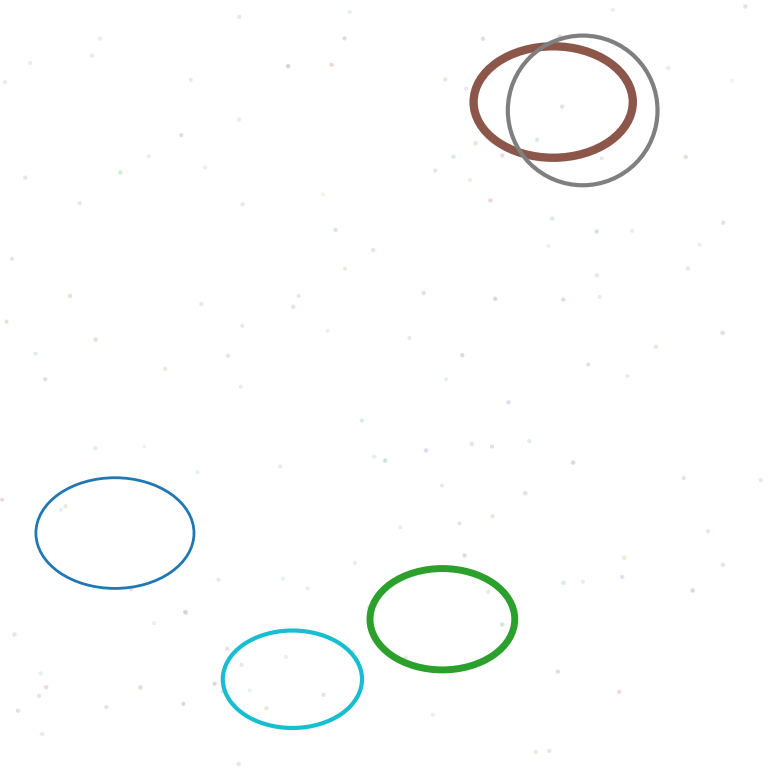[{"shape": "oval", "thickness": 1, "radius": 0.51, "center": [0.149, 0.308]}, {"shape": "oval", "thickness": 2.5, "radius": 0.47, "center": [0.574, 0.196]}, {"shape": "oval", "thickness": 3, "radius": 0.52, "center": [0.718, 0.867]}, {"shape": "circle", "thickness": 1.5, "radius": 0.49, "center": [0.757, 0.857]}, {"shape": "oval", "thickness": 1.5, "radius": 0.45, "center": [0.38, 0.118]}]